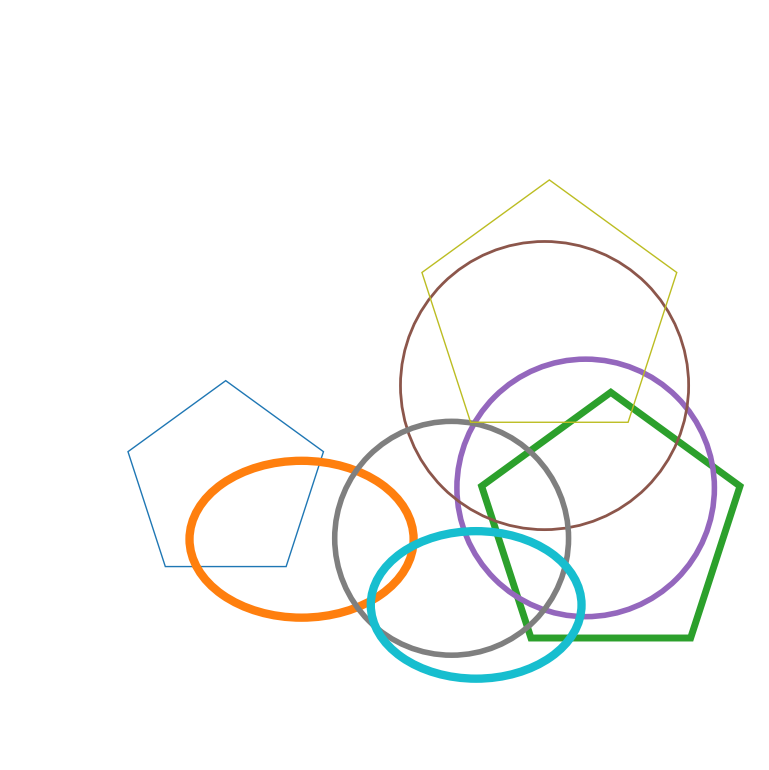[{"shape": "pentagon", "thickness": 0.5, "radius": 0.67, "center": [0.293, 0.372]}, {"shape": "oval", "thickness": 3, "radius": 0.73, "center": [0.392, 0.3]}, {"shape": "pentagon", "thickness": 2.5, "radius": 0.88, "center": [0.793, 0.314]}, {"shape": "circle", "thickness": 2, "radius": 0.84, "center": [0.761, 0.366]}, {"shape": "circle", "thickness": 1, "radius": 0.94, "center": [0.707, 0.499]}, {"shape": "circle", "thickness": 2, "radius": 0.76, "center": [0.587, 0.301]}, {"shape": "pentagon", "thickness": 0.5, "radius": 0.87, "center": [0.713, 0.592]}, {"shape": "oval", "thickness": 3, "radius": 0.68, "center": [0.618, 0.214]}]